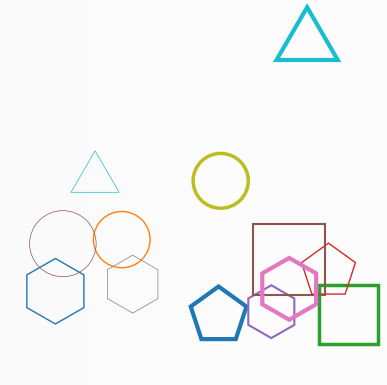[{"shape": "pentagon", "thickness": 3, "radius": 0.38, "center": [0.564, 0.18]}, {"shape": "hexagon", "thickness": 1, "radius": 0.43, "center": [0.143, 0.243]}, {"shape": "circle", "thickness": 1, "radius": 0.37, "center": [0.314, 0.378]}, {"shape": "square", "thickness": 2.5, "radius": 0.38, "center": [0.899, 0.183]}, {"shape": "pentagon", "thickness": 1, "radius": 0.37, "center": [0.848, 0.295]}, {"shape": "hexagon", "thickness": 1.5, "radius": 0.34, "center": [0.7, 0.19]}, {"shape": "circle", "thickness": 0.5, "radius": 0.43, "center": [0.162, 0.367]}, {"shape": "square", "thickness": 1.5, "radius": 0.46, "center": [0.745, 0.326]}, {"shape": "hexagon", "thickness": 3, "radius": 0.4, "center": [0.746, 0.25]}, {"shape": "hexagon", "thickness": 0.5, "radius": 0.38, "center": [0.342, 0.262]}, {"shape": "circle", "thickness": 2.5, "radius": 0.36, "center": [0.57, 0.53]}, {"shape": "triangle", "thickness": 3, "radius": 0.46, "center": [0.793, 0.89]}, {"shape": "triangle", "thickness": 0.5, "radius": 0.36, "center": [0.245, 0.536]}]